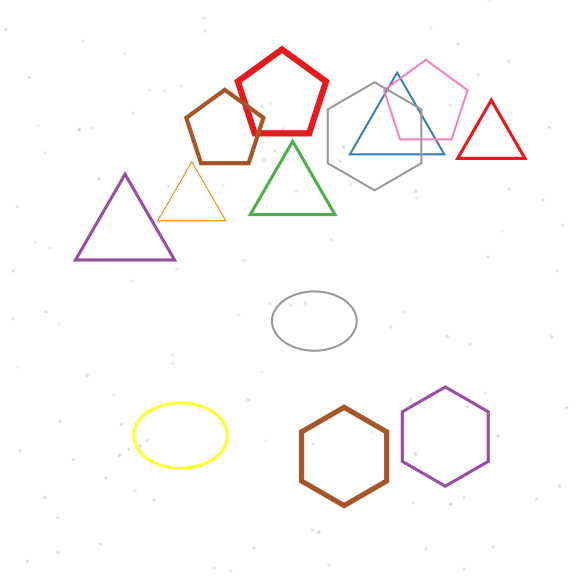[{"shape": "triangle", "thickness": 1.5, "radius": 0.34, "center": [0.851, 0.758]}, {"shape": "pentagon", "thickness": 3, "radius": 0.4, "center": [0.488, 0.833]}, {"shape": "triangle", "thickness": 1, "radius": 0.47, "center": [0.688, 0.779]}, {"shape": "triangle", "thickness": 1.5, "radius": 0.42, "center": [0.507, 0.67]}, {"shape": "hexagon", "thickness": 1.5, "radius": 0.43, "center": [0.771, 0.243]}, {"shape": "triangle", "thickness": 1.5, "radius": 0.5, "center": [0.217, 0.598]}, {"shape": "triangle", "thickness": 0.5, "radius": 0.34, "center": [0.332, 0.651]}, {"shape": "oval", "thickness": 1.5, "radius": 0.4, "center": [0.313, 0.245]}, {"shape": "pentagon", "thickness": 2, "radius": 0.35, "center": [0.389, 0.773]}, {"shape": "hexagon", "thickness": 2.5, "radius": 0.43, "center": [0.596, 0.209]}, {"shape": "pentagon", "thickness": 1, "radius": 0.38, "center": [0.737, 0.819]}, {"shape": "oval", "thickness": 1, "radius": 0.37, "center": [0.544, 0.443]}, {"shape": "hexagon", "thickness": 1, "radius": 0.47, "center": [0.649, 0.763]}]